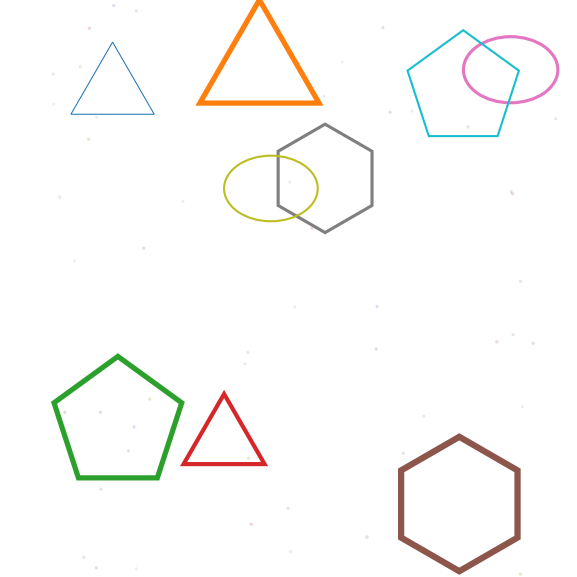[{"shape": "triangle", "thickness": 0.5, "radius": 0.42, "center": [0.195, 0.843]}, {"shape": "triangle", "thickness": 2.5, "radius": 0.6, "center": [0.449, 0.88]}, {"shape": "pentagon", "thickness": 2.5, "radius": 0.58, "center": [0.204, 0.266]}, {"shape": "triangle", "thickness": 2, "radius": 0.4, "center": [0.388, 0.236]}, {"shape": "hexagon", "thickness": 3, "radius": 0.58, "center": [0.795, 0.126]}, {"shape": "oval", "thickness": 1.5, "radius": 0.41, "center": [0.884, 0.878]}, {"shape": "hexagon", "thickness": 1.5, "radius": 0.47, "center": [0.563, 0.69]}, {"shape": "oval", "thickness": 1, "radius": 0.41, "center": [0.469, 0.673]}, {"shape": "pentagon", "thickness": 1, "radius": 0.51, "center": [0.802, 0.845]}]